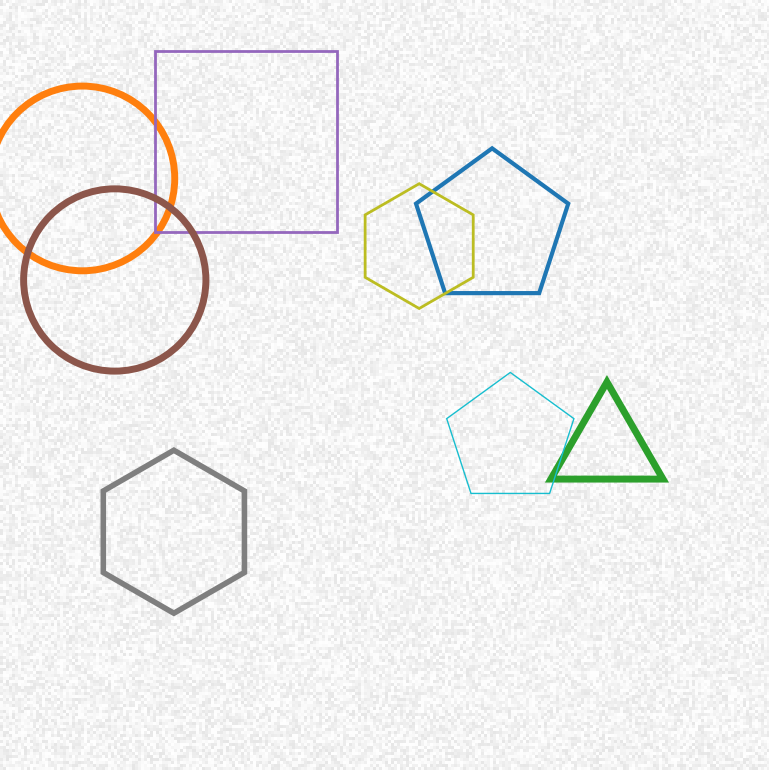[{"shape": "pentagon", "thickness": 1.5, "radius": 0.52, "center": [0.639, 0.703]}, {"shape": "circle", "thickness": 2.5, "radius": 0.6, "center": [0.107, 0.768]}, {"shape": "triangle", "thickness": 2.5, "radius": 0.42, "center": [0.788, 0.42]}, {"shape": "square", "thickness": 1, "radius": 0.59, "center": [0.319, 0.816]}, {"shape": "circle", "thickness": 2.5, "radius": 0.59, "center": [0.149, 0.636]}, {"shape": "hexagon", "thickness": 2, "radius": 0.53, "center": [0.226, 0.309]}, {"shape": "hexagon", "thickness": 1, "radius": 0.41, "center": [0.544, 0.68]}, {"shape": "pentagon", "thickness": 0.5, "radius": 0.43, "center": [0.663, 0.429]}]